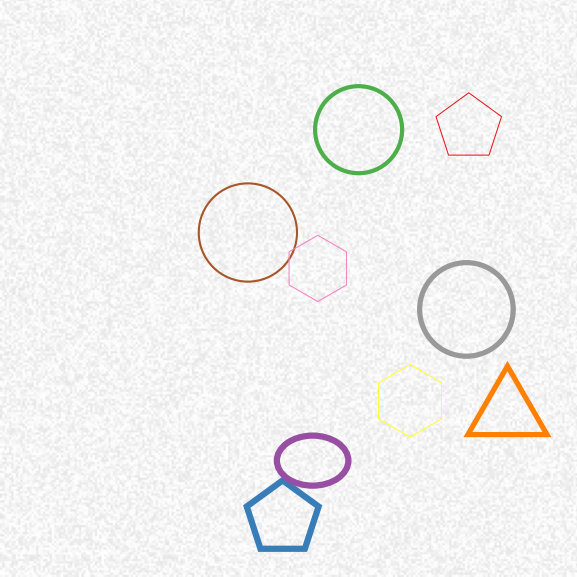[{"shape": "pentagon", "thickness": 0.5, "radius": 0.3, "center": [0.812, 0.779]}, {"shape": "pentagon", "thickness": 3, "radius": 0.33, "center": [0.489, 0.102]}, {"shape": "circle", "thickness": 2, "radius": 0.38, "center": [0.621, 0.775]}, {"shape": "oval", "thickness": 3, "radius": 0.31, "center": [0.541, 0.202]}, {"shape": "triangle", "thickness": 2.5, "radius": 0.4, "center": [0.879, 0.286]}, {"shape": "hexagon", "thickness": 0.5, "radius": 0.31, "center": [0.71, 0.305]}, {"shape": "circle", "thickness": 1, "radius": 0.43, "center": [0.429, 0.597]}, {"shape": "hexagon", "thickness": 0.5, "radius": 0.29, "center": [0.55, 0.534]}, {"shape": "circle", "thickness": 2.5, "radius": 0.41, "center": [0.808, 0.463]}]